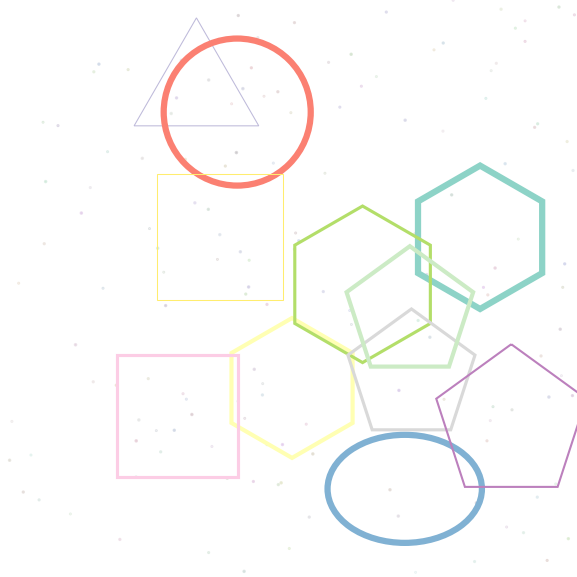[{"shape": "hexagon", "thickness": 3, "radius": 0.62, "center": [0.831, 0.588]}, {"shape": "hexagon", "thickness": 2, "radius": 0.61, "center": [0.506, 0.327]}, {"shape": "triangle", "thickness": 0.5, "radius": 0.62, "center": [0.34, 0.844]}, {"shape": "circle", "thickness": 3, "radius": 0.64, "center": [0.411, 0.805]}, {"shape": "oval", "thickness": 3, "radius": 0.67, "center": [0.701, 0.153]}, {"shape": "hexagon", "thickness": 1.5, "radius": 0.68, "center": [0.628, 0.507]}, {"shape": "square", "thickness": 1.5, "radius": 0.53, "center": [0.308, 0.279]}, {"shape": "pentagon", "thickness": 1.5, "radius": 0.58, "center": [0.712, 0.348]}, {"shape": "pentagon", "thickness": 1, "radius": 0.68, "center": [0.885, 0.267]}, {"shape": "pentagon", "thickness": 2, "radius": 0.58, "center": [0.71, 0.458]}, {"shape": "square", "thickness": 0.5, "radius": 0.54, "center": [0.381, 0.589]}]